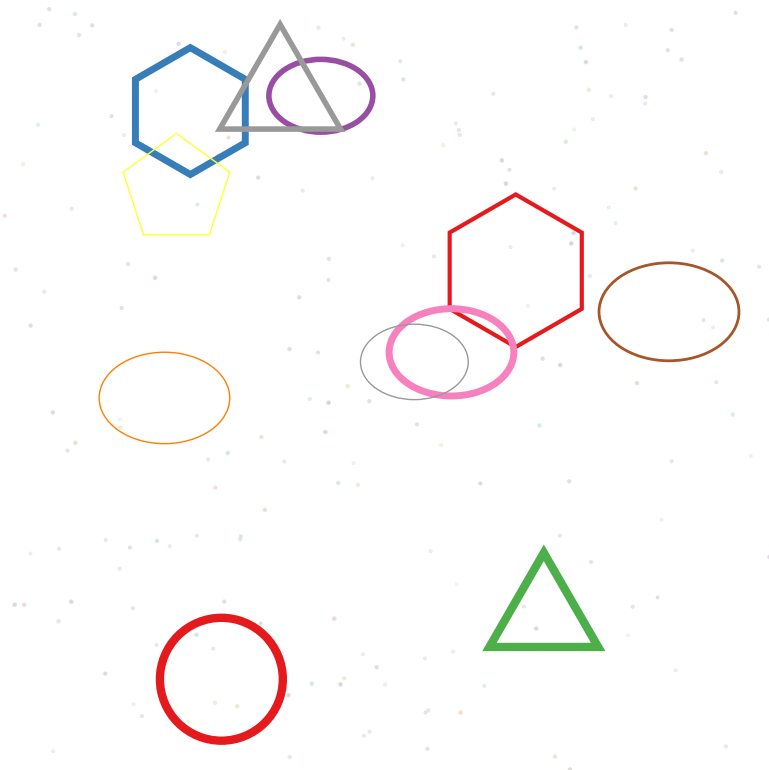[{"shape": "circle", "thickness": 3, "radius": 0.4, "center": [0.288, 0.118]}, {"shape": "hexagon", "thickness": 1.5, "radius": 0.5, "center": [0.67, 0.648]}, {"shape": "hexagon", "thickness": 2.5, "radius": 0.41, "center": [0.247, 0.856]}, {"shape": "triangle", "thickness": 3, "radius": 0.41, "center": [0.706, 0.201]}, {"shape": "oval", "thickness": 2, "radius": 0.34, "center": [0.417, 0.876]}, {"shape": "oval", "thickness": 0.5, "radius": 0.42, "center": [0.214, 0.483]}, {"shape": "pentagon", "thickness": 0.5, "radius": 0.36, "center": [0.229, 0.754]}, {"shape": "oval", "thickness": 1, "radius": 0.45, "center": [0.869, 0.595]}, {"shape": "oval", "thickness": 2.5, "radius": 0.4, "center": [0.586, 0.542]}, {"shape": "triangle", "thickness": 2, "radius": 0.45, "center": [0.364, 0.878]}, {"shape": "oval", "thickness": 0.5, "radius": 0.35, "center": [0.538, 0.53]}]